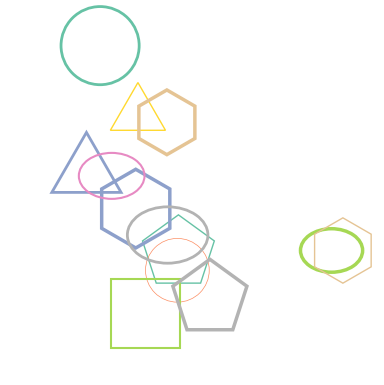[{"shape": "pentagon", "thickness": 1, "radius": 0.49, "center": [0.463, 0.344]}, {"shape": "circle", "thickness": 2, "radius": 0.51, "center": [0.26, 0.881]}, {"shape": "circle", "thickness": 0.5, "radius": 0.41, "center": [0.461, 0.298]}, {"shape": "triangle", "thickness": 2, "radius": 0.52, "center": [0.225, 0.552]}, {"shape": "hexagon", "thickness": 2.5, "radius": 0.51, "center": [0.353, 0.458]}, {"shape": "oval", "thickness": 1.5, "radius": 0.43, "center": [0.29, 0.543]}, {"shape": "square", "thickness": 1.5, "radius": 0.45, "center": [0.378, 0.187]}, {"shape": "oval", "thickness": 2.5, "radius": 0.4, "center": [0.861, 0.349]}, {"shape": "triangle", "thickness": 1, "radius": 0.41, "center": [0.358, 0.703]}, {"shape": "hexagon", "thickness": 1, "radius": 0.42, "center": [0.891, 0.349]}, {"shape": "hexagon", "thickness": 2.5, "radius": 0.42, "center": [0.433, 0.682]}, {"shape": "oval", "thickness": 2, "radius": 0.52, "center": [0.435, 0.39]}, {"shape": "pentagon", "thickness": 2.5, "radius": 0.51, "center": [0.545, 0.225]}]